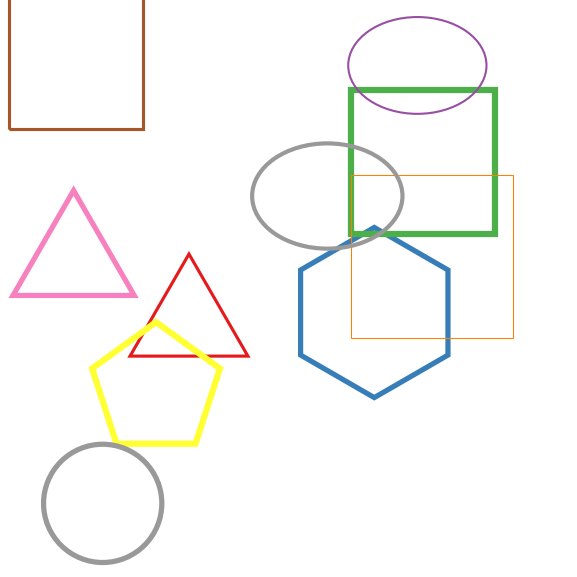[{"shape": "triangle", "thickness": 1.5, "radius": 0.59, "center": [0.327, 0.441]}, {"shape": "hexagon", "thickness": 2.5, "radius": 0.74, "center": [0.648, 0.458]}, {"shape": "square", "thickness": 3, "radius": 0.62, "center": [0.733, 0.719]}, {"shape": "oval", "thickness": 1, "radius": 0.6, "center": [0.723, 0.886]}, {"shape": "square", "thickness": 0.5, "radius": 0.7, "center": [0.748, 0.555]}, {"shape": "pentagon", "thickness": 3, "radius": 0.58, "center": [0.27, 0.325]}, {"shape": "square", "thickness": 1.5, "radius": 0.58, "center": [0.132, 0.891]}, {"shape": "triangle", "thickness": 2.5, "radius": 0.61, "center": [0.127, 0.548]}, {"shape": "circle", "thickness": 2.5, "radius": 0.51, "center": [0.178, 0.127]}, {"shape": "oval", "thickness": 2, "radius": 0.65, "center": [0.567, 0.66]}]